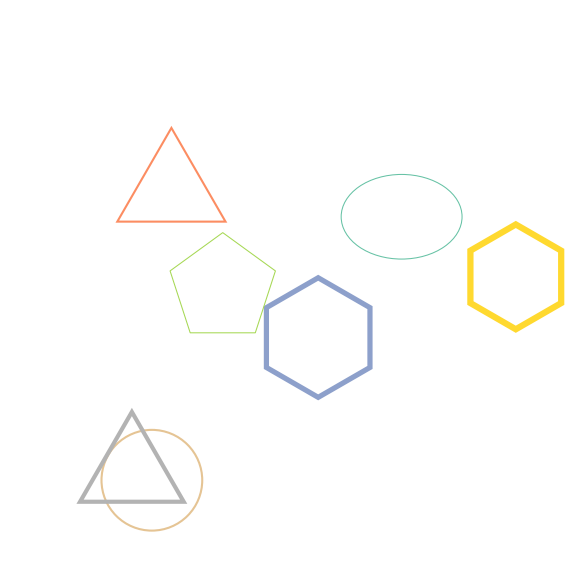[{"shape": "oval", "thickness": 0.5, "radius": 0.52, "center": [0.695, 0.624]}, {"shape": "triangle", "thickness": 1, "radius": 0.54, "center": [0.297, 0.669]}, {"shape": "hexagon", "thickness": 2.5, "radius": 0.52, "center": [0.551, 0.415]}, {"shape": "pentagon", "thickness": 0.5, "radius": 0.48, "center": [0.386, 0.5]}, {"shape": "hexagon", "thickness": 3, "radius": 0.45, "center": [0.893, 0.52]}, {"shape": "circle", "thickness": 1, "radius": 0.44, "center": [0.263, 0.168]}, {"shape": "triangle", "thickness": 2, "radius": 0.52, "center": [0.228, 0.182]}]